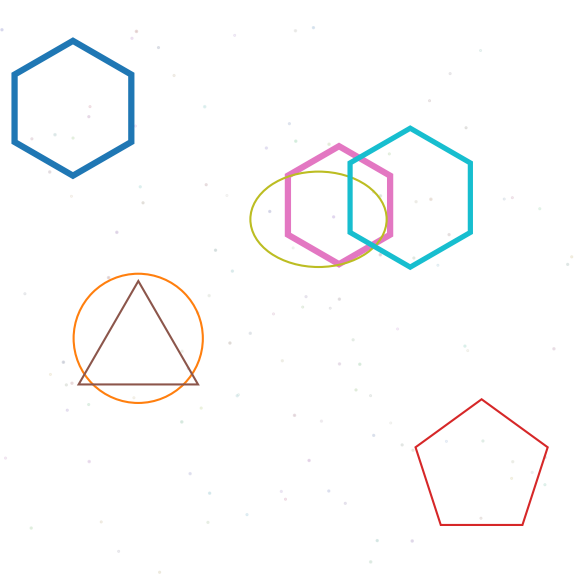[{"shape": "hexagon", "thickness": 3, "radius": 0.58, "center": [0.126, 0.812]}, {"shape": "circle", "thickness": 1, "radius": 0.56, "center": [0.239, 0.413]}, {"shape": "pentagon", "thickness": 1, "radius": 0.6, "center": [0.834, 0.187]}, {"shape": "triangle", "thickness": 1, "radius": 0.6, "center": [0.24, 0.393]}, {"shape": "hexagon", "thickness": 3, "radius": 0.51, "center": [0.587, 0.644]}, {"shape": "oval", "thickness": 1, "radius": 0.59, "center": [0.552, 0.619]}, {"shape": "hexagon", "thickness": 2.5, "radius": 0.6, "center": [0.71, 0.657]}]